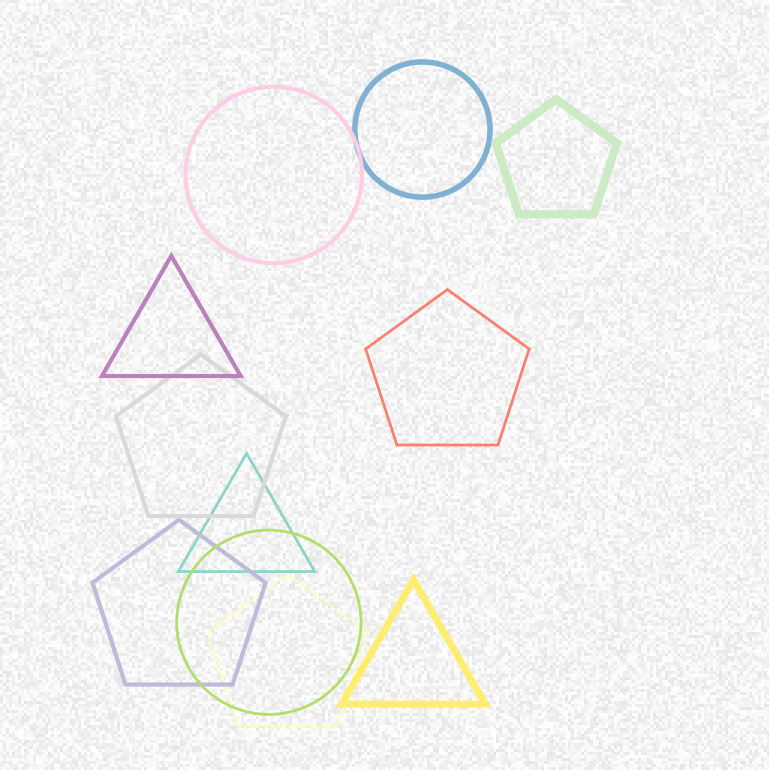[{"shape": "triangle", "thickness": 1, "radius": 0.51, "center": [0.32, 0.309]}, {"shape": "pentagon", "thickness": 0.5, "radius": 0.55, "center": [0.374, 0.145]}, {"shape": "pentagon", "thickness": 1.5, "radius": 0.59, "center": [0.233, 0.207]}, {"shape": "pentagon", "thickness": 1, "radius": 0.56, "center": [0.581, 0.512]}, {"shape": "circle", "thickness": 2, "radius": 0.44, "center": [0.549, 0.832]}, {"shape": "circle", "thickness": 1, "radius": 0.6, "center": [0.349, 0.192]}, {"shape": "circle", "thickness": 1.5, "radius": 0.57, "center": [0.356, 0.773]}, {"shape": "pentagon", "thickness": 1.5, "radius": 0.58, "center": [0.261, 0.424]}, {"shape": "triangle", "thickness": 1.5, "radius": 0.52, "center": [0.222, 0.564]}, {"shape": "pentagon", "thickness": 3, "radius": 0.41, "center": [0.723, 0.789]}, {"shape": "triangle", "thickness": 2.5, "radius": 0.54, "center": [0.537, 0.139]}]